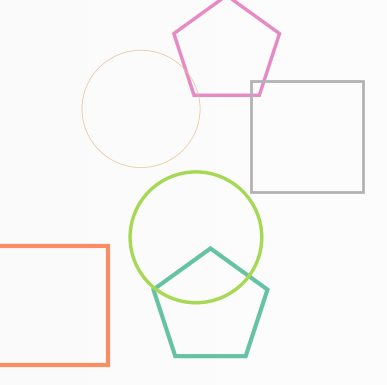[{"shape": "pentagon", "thickness": 3, "radius": 0.77, "center": [0.543, 0.2]}, {"shape": "square", "thickness": 3, "radius": 0.77, "center": [0.124, 0.208]}, {"shape": "pentagon", "thickness": 2.5, "radius": 0.72, "center": [0.585, 0.868]}, {"shape": "circle", "thickness": 2.5, "radius": 0.85, "center": [0.506, 0.384]}, {"shape": "circle", "thickness": 0.5, "radius": 0.76, "center": [0.364, 0.717]}, {"shape": "square", "thickness": 2, "radius": 0.72, "center": [0.792, 0.645]}]